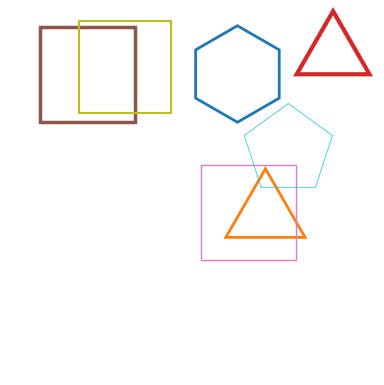[{"shape": "hexagon", "thickness": 2, "radius": 0.63, "center": [0.617, 0.808]}, {"shape": "triangle", "thickness": 2, "radius": 0.59, "center": [0.689, 0.443]}, {"shape": "triangle", "thickness": 3, "radius": 0.55, "center": [0.865, 0.862]}, {"shape": "square", "thickness": 2.5, "radius": 0.62, "center": [0.226, 0.807]}, {"shape": "square", "thickness": 1, "radius": 0.62, "center": [0.646, 0.447]}, {"shape": "square", "thickness": 1.5, "radius": 0.6, "center": [0.325, 0.826]}, {"shape": "pentagon", "thickness": 0.5, "radius": 0.6, "center": [0.749, 0.611]}]